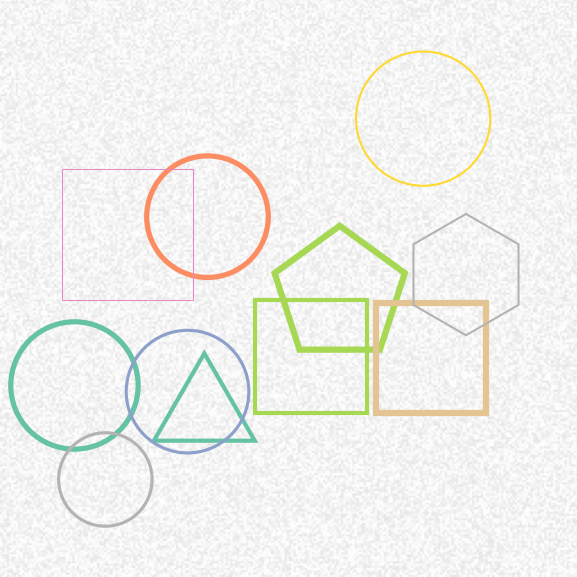[{"shape": "circle", "thickness": 2.5, "radius": 0.55, "center": [0.129, 0.332]}, {"shape": "triangle", "thickness": 2, "radius": 0.5, "center": [0.354, 0.286]}, {"shape": "circle", "thickness": 2.5, "radius": 0.53, "center": [0.359, 0.624]}, {"shape": "circle", "thickness": 1.5, "radius": 0.53, "center": [0.325, 0.321]}, {"shape": "square", "thickness": 0.5, "radius": 0.57, "center": [0.221, 0.593]}, {"shape": "pentagon", "thickness": 3, "radius": 0.59, "center": [0.588, 0.49]}, {"shape": "square", "thickness": 2, "radius": 0.49, "center": [0.539, 0.382]}, {"shape": "circle", "thickness": 1, "radius": 0.58, "center": [0.733, 0.794]}, {"shape": "square", "thickness": 3, "radius": 0.48, "center": [0.746, 0.379]}, {"shape": "circle", "thickness": 1.5, "radius": 0.4, "center": [0.182, 0.169]}, {"shape": "hexagon", "thickness": 1, "radius": 0.53, "center": [0.807, 0.524]}]